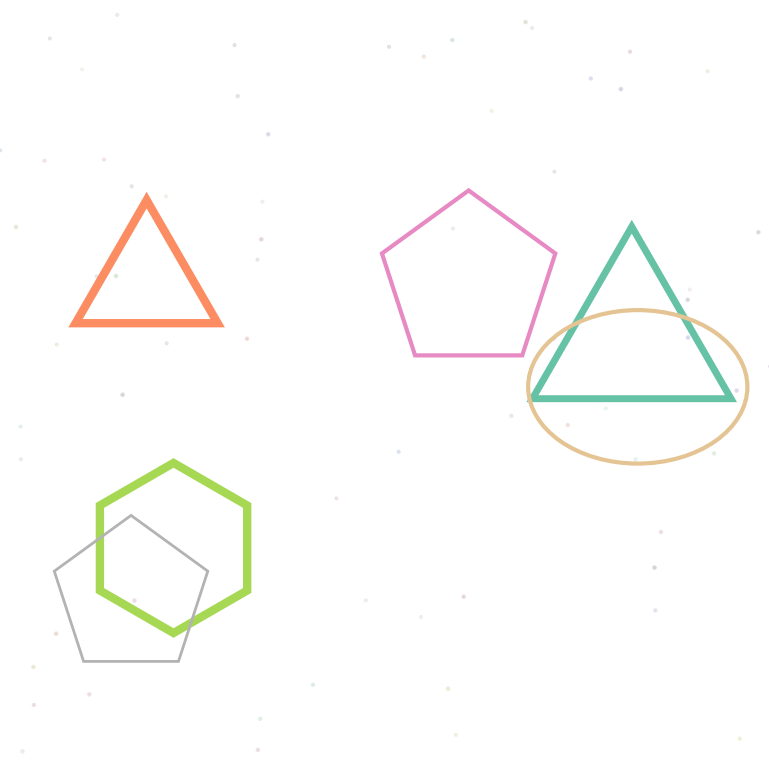[{"shape": "triangle", "thickness": 2.5, "radius": 0.74, "center": [0.82, 0.557]}, {"shape": "triangle", "thickness": 3, "radius": 0.53, "center": [0.19, 0.634]}, {"shape": "pentagon", "thickness": 1.5, "radius": 0.59, "center": [0.609, 0.634]}, {"shape": "hexagon", "thickness": 3, "radius": 0.55, "center": [0.225, 0.288]}, {"shape": "oval", "thickness": 1.5, "radius": 0.71, "center": [0.828, 0.498]}, {"shape": "pentagon", "thickness": 1, "radius": 0.52, "center": [0.17, 0.226]}]